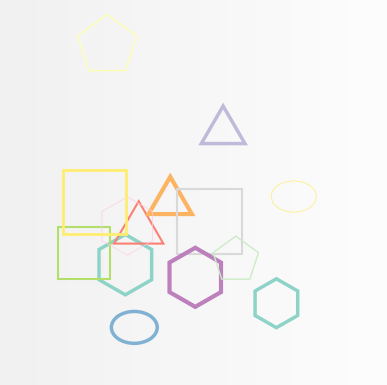[{"shape": "hexagon", "thickness": 2.5, "radius": 0.32, "center": [0.713, 0.212]}, {"shape": "hexagon", "thickness": 2.5, "radius": 0.39, "center": [0.323, 0.313]}, {"shape": "pentagon", "thickness": 1, "radius": 0.4, "center": [0.277, 0.882]}, {"shape": "triangle", "thickness": 2.5, "radius": 0.33, "center": [0.576, 0.66]}, {"shape": "triangle", "thickness": 1.5, "radius": 0.37, "center": [0.358, 0.404]}, {"shape": "oval", "thickness": 2.5, "radius": 0.3, "center": [0.347, 0.15]}, {"shape": "triangle", "thickness": 3, "radius": 0.32, "center": [0.439, 0.476]}, {"shape": "square", "thickness": 1.5, "radius": 0.34, "center": [0.218, 0.342]}, {"shape": "hexagon", "thickness": 0.5, "radius": 0.38, "center": [0.328, 0.413]}, {"shape": "square", "thickness": 1.5, "radius": 0.42, "center": [0.54, 0.424]}, {"shape": "hexagon", "thickness": 3, "radius": 0.38, "center": [0.504, 0.28]}, {"shape": "pentagon", "thickness": 1, "radius": 0.31, "center": [0.608, 0.325]}, {"shape": "oval", "thickness": 0.5, "radius": 0.29, "center": [0.758, 0.489]}, {"shape": "square", "thickness": 2, "radius": 0.41, "center": [0.244, 0.476]}]